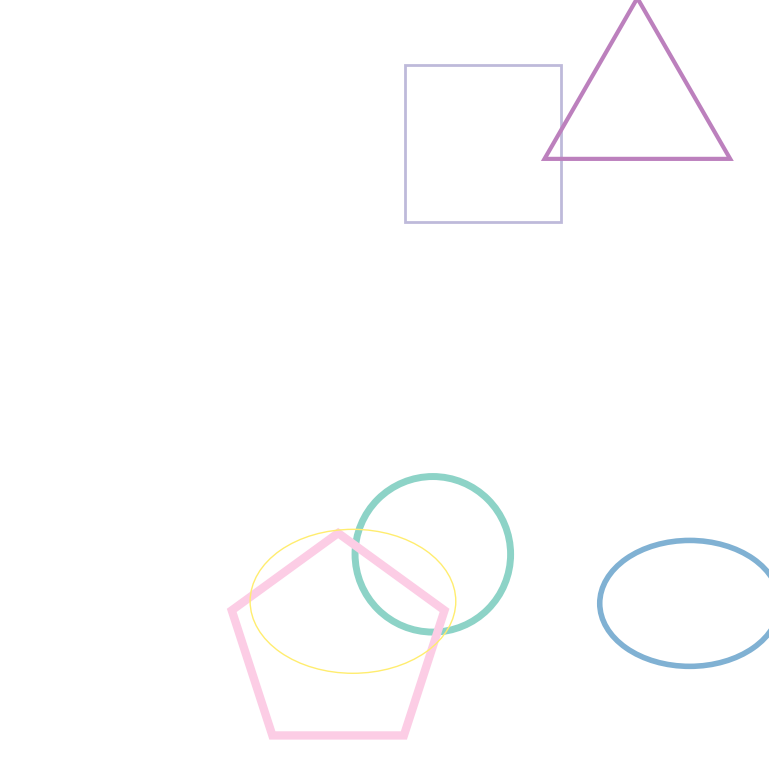[{"shape": "circle", "thickness": 2.5, "radius": 0.51, "center": [0.562, 0.28]}, {"shape": "square", "thickness": 1, "radius": 0.51, "center": [0.627, 0.814]}, {"shape": "oval", "thickness": 2, "radius": 0.58, "center": [0.896, 0.216]}, {"shape": "pentagon", "thickness": 3, "radius": 0.73, "center": [0.439, 0.162]}, {"shape": "triangle", "thickness": 1.5, "radius": 0.7, "center": [0.828, 0.863]}, {"shape": "oval", "thickness": 0.5, "radius": 0.67, "center": [0.458, 0.219]}]